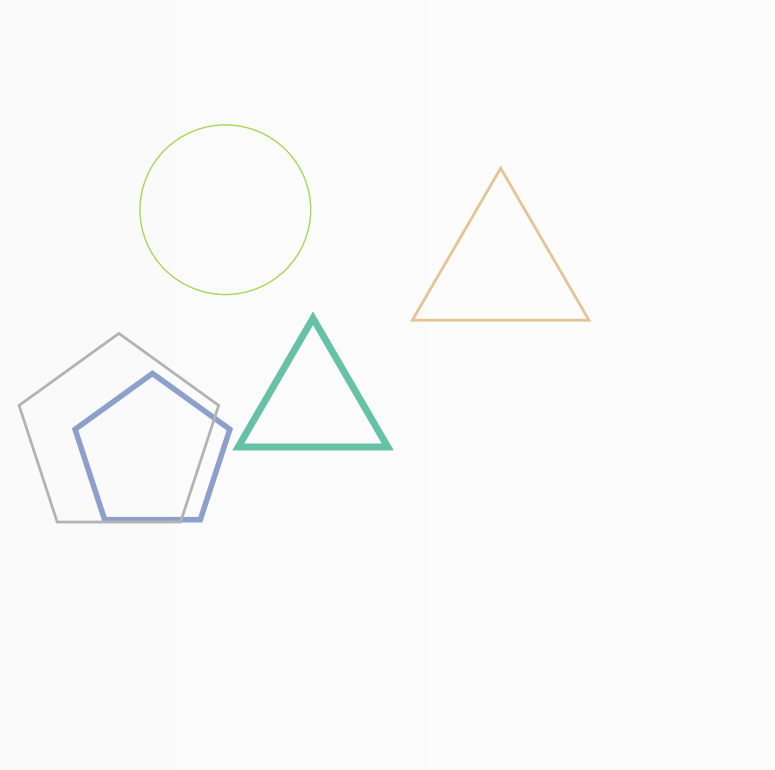[{"shape": "triangle", "thickness": 2.5, "radius": 0.56, "center": [0.404, 0.475]}, {"shape": "pentagon", "thickness": 2, "radius": 0.52, "center": [0.197, 0.41]}, {"shape": "circle", "thickness": 0.5, "radius": 0.55, "center": [0.291, 0.728]}, {"shape": "triangle", "thickness": 1, "radius": 0.66, "center": [0.646, 0.65]}, {"shape": "pentagon", "thickness": 1, "radius": 0.68, "center": [0.153, 0.432]}]